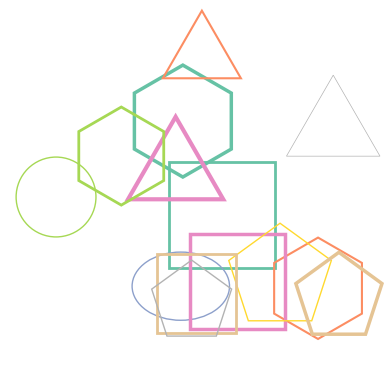[{"shape": "square", "thickness": 2, "radius": 0.69, "center": [0.578, 0.442]}, {"shape": "hexagon", "thickness": 2.5, "radius": 0.73, "center": [0.475, 0.686]}, {"shape": "triangle", "thickness": 1.5, "radius": 0.59, "center": [0.524, 0.855]}, {"shape": "hexagon", "thickness": 1.5, "radius": 0.66, "center": [0.826, 0.251]}, {"shape": "oval", "thickness": 1, "radius": 0.63, "center": [0.47, 0.257]}, {"shape": "triangle", "thickness": 3, "radius": 0.71, "center": [0.456, 0.554]}, {"shape": "square", "thickness": 2.5, "radius": 0.62, "center": [0.617, 0.27]}, {"shape": "circle", "thickness": 1, "radius": 0.52, "center": [0.146, 0.488]}, {"shape": "hexagon", "thickness": 2, "radius": 0.64, "center": [0.315, 0.595]}, {"shape": "pentagon", "thickness": 1, "radius": 0.7, "center": [0.727, 0.28]}, {"shape": "square", "thickness": 2, "radius": 0.51, "center": [0.511, 0.237]}, {"shape": "pentagon", "thickness": 2.5, "radius": 0.59, "center": [0.88, 0.227]}, {"shape": "pentagon", "thickness": 1, "radius": 0.55, "center": [0.498, 0.215]}, {"shape": "triangle", "thickness": 0.5, "radius": 0.7, "center": [0.866, 0.665]}]